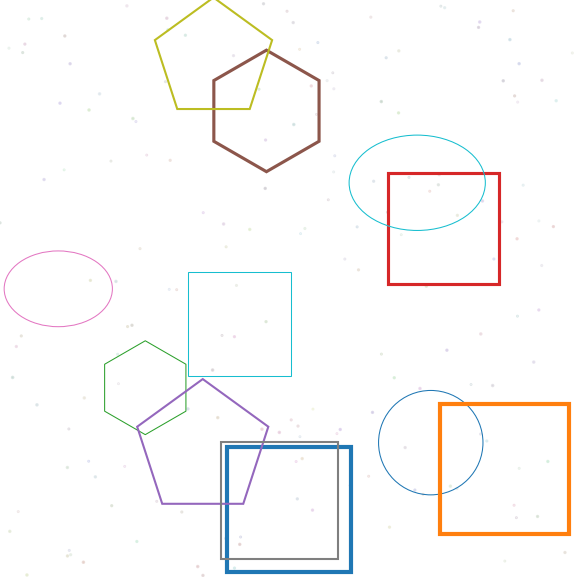[{"shape": "square", "thickness": 2, "radius": 0.54, "center": [0.5, 0.117]}, {"shape": "circle", "thickness": 0.5, "radius": 0.45, "center": [0.746, 0.233]}, {"shape": "square", "thickness": 2, "radius": 0.56, "center": [0.874, 0.187]}, {"shape": "hexagon", "thickness": 0.5, "radius": 0.41, "center": [0.252, 0.328]}, {"shape": "square", "thickness": 1.5, "radius": 0.48, "center": [0.768, 0.603]}, {"shape": "pentagon", "thickness": 1, "radius": 0.6, "center": [0.351, 0.223]}, {"shape": "hexagon", "thickness": 1.5, "radius": 0.53, "center": [0.461, 0.807]}, {"shape": "oval", "thickness": 0.5, "radius": 0.47, "center": [0.101, 0.499]}, {"shape": "square", "thickness": 1, "radius": 0.51, "center": [0.484, 0.133]}, {"shape": "pentagon", "thickness": 1, "radius": 0.53, "center": [0.37, 0.897]}, {"shape": "square", "thickness": 0.5, "radius": 0.45, "center": [0.415, 0.438]}, {"shape": "oval", "thickness": 0.5, "radius": 0.59, "center": [0.722, 0.683]}]